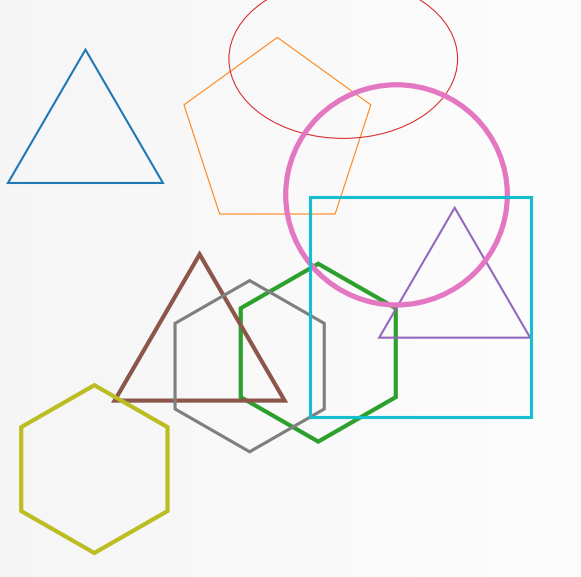[{"shape": "triangle", "thickness": 1, "radius": 0.77, "center": [0.147, 0.759]}, {"shape": "pentagon", "thickness": 0.5, "radius": 0.85, "center": [0.477, 0.765]}, {"shape": "hexagon", "thickness": 2, "radius": 0.77, "center": [0.548, 0.388]}, {"shape": "oval", "thickness": 0.5, "radius": 0.98, "center": [0.591, 0.897]}, {"shape": "triangle", "thickness": 1, "radius": 0.75, "center": [0.782, 0.489]}, {"shape": "triangle", "thickness": 2, "radius": 0.84, "center": [0.343, 0.39]}, {"shape": "circle", "thickness": 2.5, "radius": 0.95, "center": [0.682, 0.662]}, {"shape": "hexagon", "thickness": 1.5, "radius": 0.74, "center": [0.43, 0.365]}, {"shape": "hexagon", "thickness": 2, "radius": 0.73, "center": [0.162, 0.187]}, {"shape": "square", "thickness": 1.5, "radius": 0.95, "center": [0.724, 0.468]}]